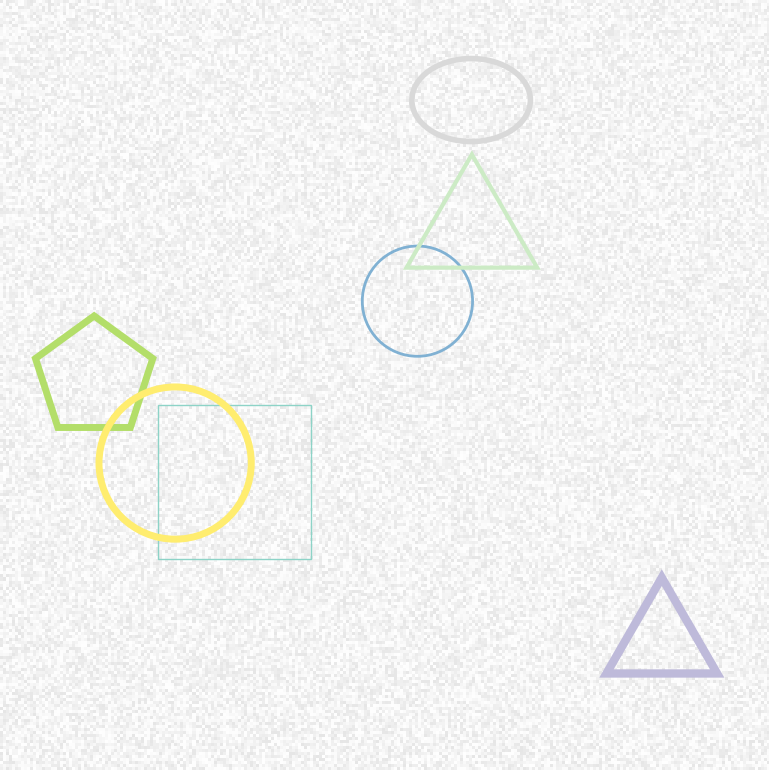[{"shape": "square", "thickness": 0.5, "radius": 0.5, "center": [0.304, 0.374]}, {"shape": "triangle", "thickness": 3, "radius": 0.42, "center": [0.859, 0.167]}, {"shape": "circle", "thickness": 1, "radius": 0.36, "center": [0.542, 0.609]}, {"shape": "pentagon", "thickness": 2.5, "radius": 0.4, "center": [0.122, 0.51]}, {"shape": "oval", "thickness": 2, "radius": 0.38, "center": [0.612, 0.87]}, {"shape": "triangle", "thickness": 1.5, "radius": 0.49, "center": [0.613, 0.701]}, {"shape": "circle", "thickness": 2.5, "radius": 0.49, "center": [0.227, 0.399]}]